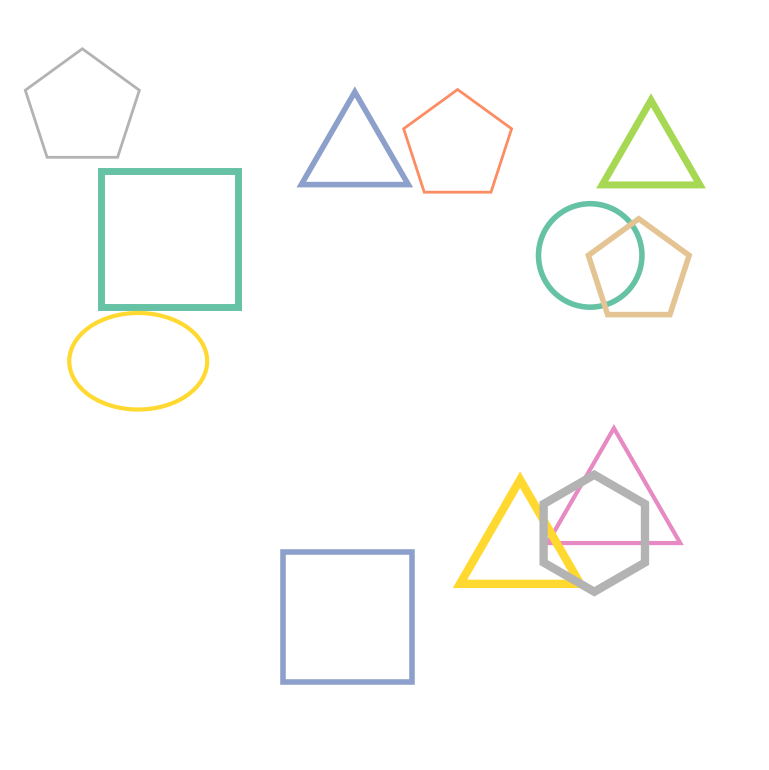[{"shape": "circle", "thickness": 2, "radius": 0.34, "center": [0.767, 0.668]}, {"shape": "square", "thickness": 2.5, "radius": 0.44, "center": [0.22, 0.689]}, {"shape": "pentagon", "thickness": 1, "radius": 0.37, "center": [0.594, 0.81]}, {"shape": "triangle", "thickness": 2, "radius": 0.4, "center": [0.461, 0.8]}, {"shape": "square", "thickness": 2, "radius": 0.42, "center": [0.451, 0.199]}, {"shape": "triangle", "thickness": 1.5, "radius": 0.5, "center": [0.797, 0.344]}, {"shape": "triangle", "thickness": 2.5, "radius": 0.37, "center": [0.845, 0.796]}, {"shape": "oval", "thickness": 1.5, "radius": 0.45, "center": [0.179, 0.531]}, {"shape": "triangle", "thickness": 3, "radius": 0.45, "center": [0.675, 0.287]}, {"shape": "pentagon", "thickness": 2, "radius": 0.34, "center": [0.83, 0.647]}, {"shape": "pentagon", "thickness": 1, "radius": 0.39, "center": [0.107, 0.859]}, {"shape": "hexagon", "thickness": 3, "radius": 0.38, "center": [0.772, 0.307]}]